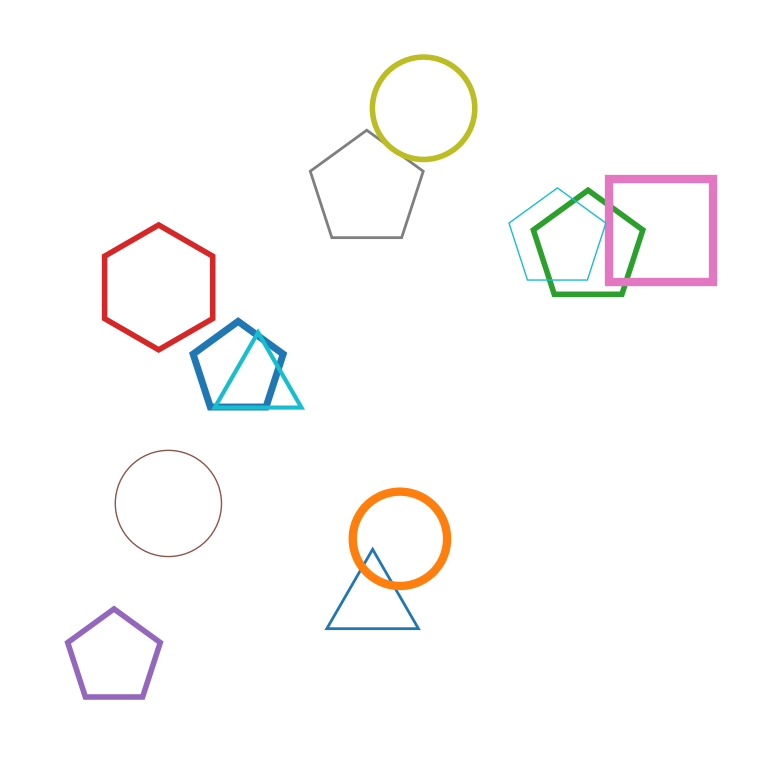[{"shape": "triangle", "thickness": 1, "radius": 0.34, "center": [0.484, 0.218]}, {"shape": "pentagon", "thickness": 2.5, "radius": 0.31, "center": [0.309, 0.521]}, {"shape": "circle", "thickness": 3, "radius": 0.31, "center": [0.519, 0.3]}, {"shape": "pentagon", "thickness": 2, "radius": 0.37, "center": [0.764, 0.678]}, {"shape": "hexagon", "thickness": 2, "radius": 0.41, "center": [0.206, 0.627]}, {"shape": "pentagon", "thickness": 2, "radius": 0.32, "center": [0.148, 0.146]}, {"shape": "circle", "thickness": 0.5, "radius": 0.34, "center": [0.219, 0.346]}, {"shape": "square", "thickness": 3, "radius": 0.34, "center": [0.858, 0.701]}, {"shape": "pentagon", "thickness": 1, "radius": 0.39, "center": [0.476, 0.754]}, {"shape": "circle", "thickness": 2, "radius": 0.33, "center": [0.55, 0.859]}, {"shape": "pentagon", "thickness": 0.5, "radius": 0.33, "center": [0.724, 0.69]}, {"shape": "triangle", "thickness": 1.5, "radius": 0.33, "center": [0.335, 0.503]}]